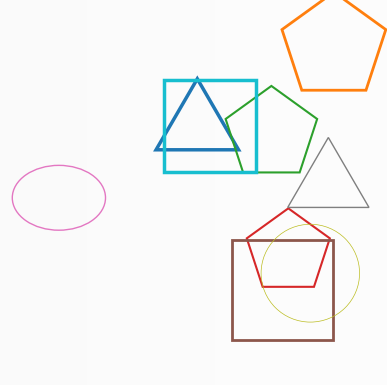[{"shape": "triangle", "thickness": 2.5, "radius": 0.61, "center": [0.509, 0.672]}, {"shape": "pentagon", "thickness": 2, "radius": 0.7, "center": [0.862, 0.88]}, {"shape": "pentagon", "thickness": 1.5, "radius": 0.62, "center": [0.7, 0.653]}, {"shape": "pentagon", "thickness": 1.5, "radius": 0.56, "center": [0.744, 0.346]}, {"shape": "square", "thickness": 2, "radius": 0.65, "center": [0.729, 0.246]}, {"shape": "oval", "thickness": 1, "radius": 0.6, "center": [0.152, 0.486]}, {"shape": "triangle", "thickness": 1, "radius": 0.61, "center": [0.847, 0.522]}, {"shape": "circle", "thickness": 0.5, "radius": 0.64, "center": [0.801, 0.29]}, {"shape": "square", "thickness": 2.5, "radius": 0.59, "center": [0.543, 0.673]}]